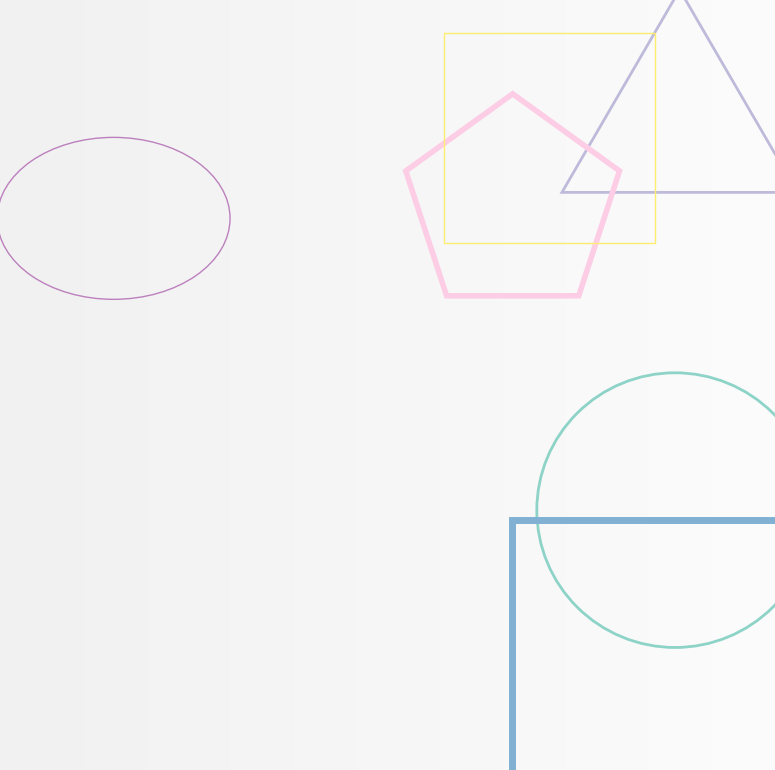[{"shape": "circle", "thickness": 1, "radius": 0.89, "center": [0.871, 0.337]}, {"shape": "triangle", "thickness": 1, "radius": 0.88, "center": [0.877, 0.838]}, {"shape": "square", "thickness": 2.5, "radius": 0.94, "center": [0.849, 0.136]}, {"shape": "pentagon", "thickness": 2, "radius": 0.73, "center": [0.661, 0.733]}, {"shape": "oval", "thickness": 0.5, "radius": 0.75, "center": [0.147, 0.716]}, {"shape": "square", "thickness": 0.5, "radius": 0.68, "center": [0.709, 0.821]}]